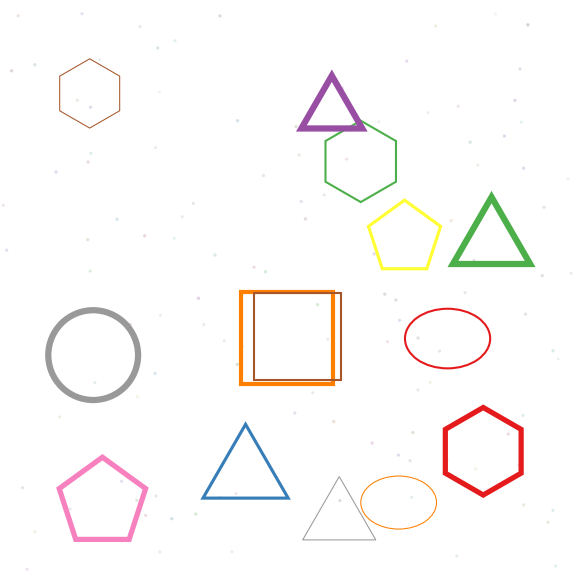[{"shape": "oval", "thickness": 1, "radius": 0.37, "center": [0.775, 0.413]}, {"shape": "hexagon", "thickness": 2.5, "radius": 0.38, "center": [0.837, 0.218]}, {"shape": "triangle", "thickness": 1.5, "radius": 0.43, "center": [0.425, 0.179]}, {"shape": "hexagon", "thickness": 1, "radius": 0.35, "center": [0.625, 0.72]}, {"shape": "triangle", "thickness": 3, "radius": 0.39, "center": [0.851, 0.581]}, {"shape": "triangle", "thickness": 3, "radius": 0.3, "center": [0.575, 0.807]}, {"shape": "square", "thickness": 2, "radius": 0.4, "center": [0.498, 0.414]}, {"shape": "oval", "thickness": 0.5, "radius": 0.33, "center": [0.69, 0.129]}, {"shape": "pentagon", "thickness": 1.5, "radius": 0.33, "center": [0.701, 0.587]}, {"shape": "square", "thickness": 1, "radius": 0.38, "center": [0.516, 0.416]}, {"shape": "hexagon", "thickness": 0.5, "radius": 0.3, "center": [0.155, 0.837]}, {"shape": "pentagon", "thickness": 2.5, "radius": 0.39, "center": [0.177, 0.129]}, {"shape": "triangle", "thickness": 0.5, "radius": 0.37, "center": [0.587, 0.101]}, {"shape": "circle", "thickness": 3, "radius": 0.39, "center": [0.161, 0.384]}]